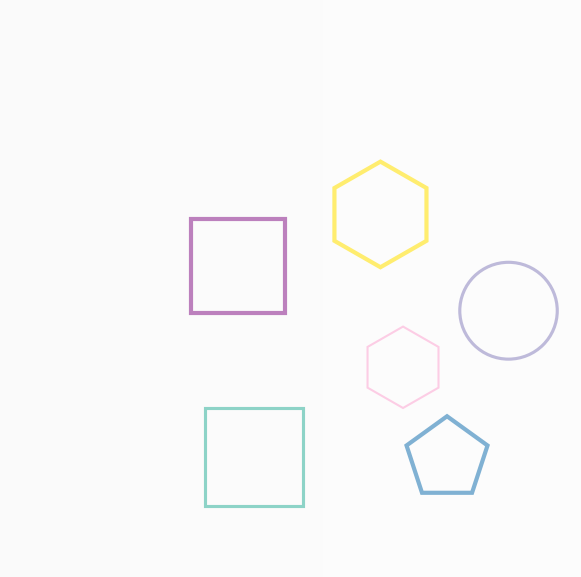[{"shape": "square", "thickness": 1.5, "radius": 0.42, "center": [0.437, 0.208]}, {"shape": "circle", "thickness": 1.5, "radius": 0.42, "center": [0.875, 0.461]}, {"shape": "pentagon", "thickness": 2, "radius": 0.37, "center": [0.769, 0.205]}, {"shape": "hexagon", "thickness": 1, "radius": 0.35, "center": [0.693, 0.363]}, {"shape": "square", "thickness": 2, "radius": 0.41, "center": [0.409, 0.538]}, {"shape": "hexagon", "thickness": 2, "radius": 0.46, "center": [0.655, 0.628]}]